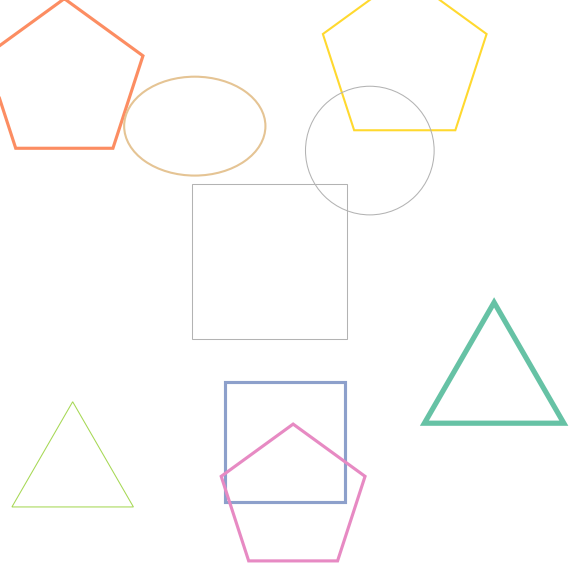[{"shape": "triangle", "thickness": 2.5, "radius": 0.7, "center": [0.856, 0.336]}, {"shape": "pentagon", "thickness": 1.5, "radius": 0.72, "center": [0.111, 0.858]}, {"shape": "square", "thickness": 1.5, "radius": 0.52, "center": [0.493, 0.233]}, {"shape": "pentagon", "thickness": 1.5, "radius": 0.65, "center": [0.508, 0.134]}, {"shape": "triangle", "thickness": 0.5, "radius": 0.61, "center": [0.126, 0.182]}, {"shape": "pentagon", "thickness": 1, "radius": 0.75, "center": [0.701, 0.894]}, {"shape": "oval", "thickness": 1, "radius": 0.61, "center": [0.337, 0.781]}, {"shape": "square", "thickness": 0.5, "radius": 0.67, "center": [0.467, 0.546]}, {"shape": "circle", "thickness": 0.5, "radius": 0.56, "center": [0.64, 0.738]}]